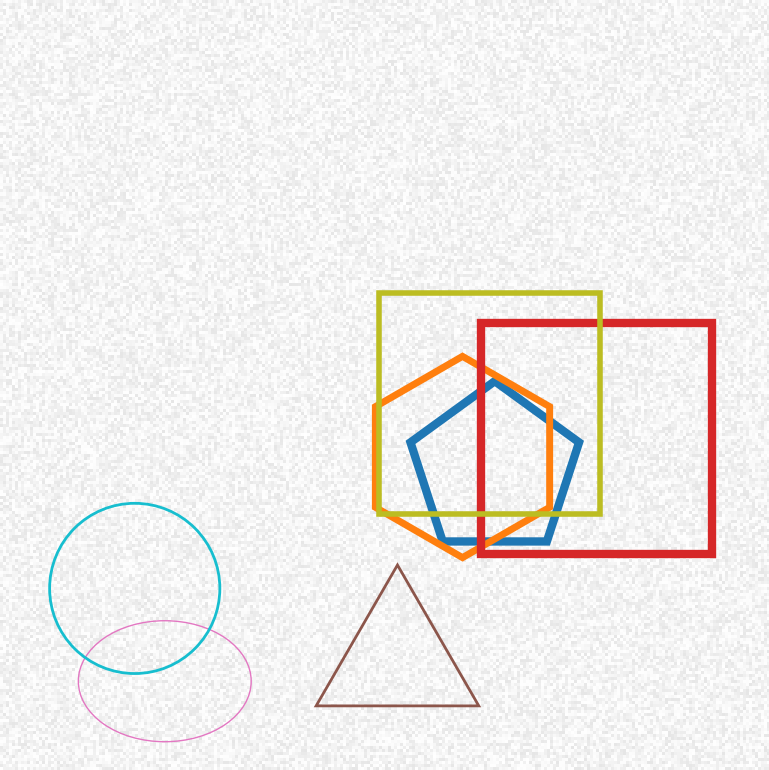[{"shape": "pentagon", "thickness": 3, "radius": 0.58, "center": [0.643, 0.39]}, {"shape": "hexagon", "thickness": 2.5, "radius": 0.65, "center": [0.601, 0.407]}, {"shape": "square", "thickness": 3, "radius": 0.75, "center": [0.774, 0.431]}, {"shape": "triangle", "thickness": 1, "radius": 0.61, "center": [0.516, 0.144]}, {"shape": "oval", "thickness": 0.5, "radius": 0.56, "center": [0.214, 0.115]}, {"shape": "square", "thickness": 2, "radius": 0.72, "center": [0.636, 0.476]}, {"shape": "circle", "thickness": 1, "radius": 0.55, "center": [0.175, 0.236]}]